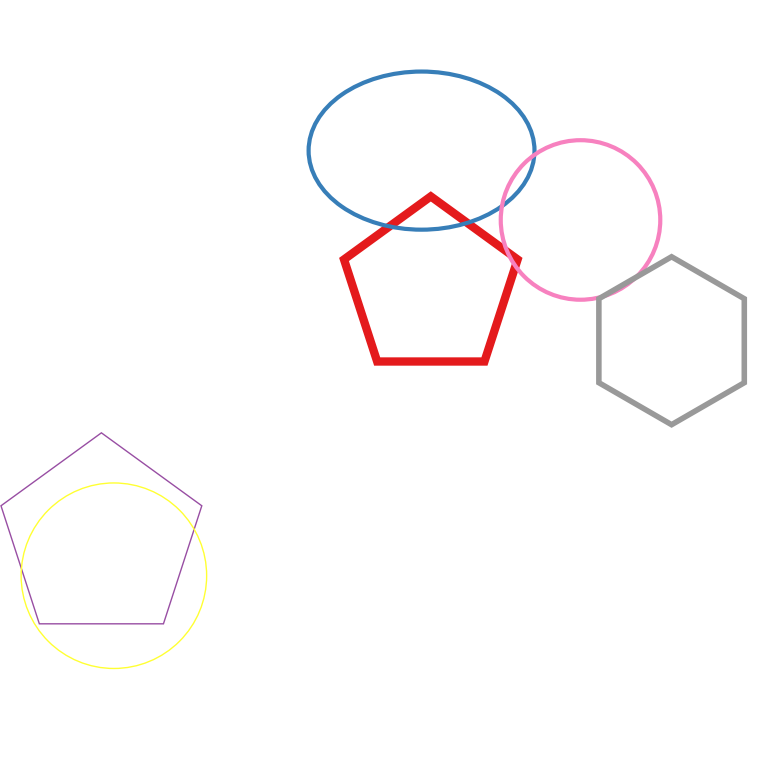[{"shape": "pentagon", "thickness": 3, "radius": 0.59, "center": [0.559, 0.626]}, {"shape": "oval", "thickness": 1.5, "radius": 0.73, "center": [0.547, 0.804]}, {"shape": "pentagon", "thickness": 0.5, "radius": 0.69, "center": [0.132, 0.301]}, {"shape": "circle", "thickness": 0.5, "radius": 0.6, "center": [0.148, 0.252]}, {"shape": "circle", "thickness": 1.5, "radius": 0.52, "center": [0.754, 0.714]}, {"shape": "hexagon", "thickness": 2, "radius": 0.55, "center": [0.872, 0.558]}]